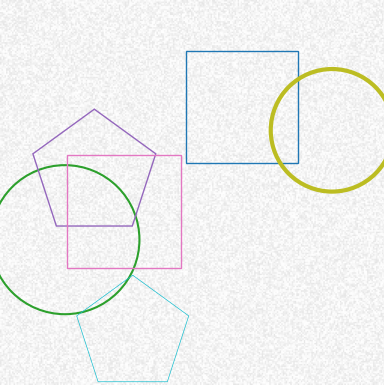[{"shape": "square", "thickness": 1, "radius": 0.73, "center": [0.63, 0.721]}, {"shape": "circle", "thickness": 1.5, "radius": 0.97, "center": [0.169, 0.377]}, {"shape": "pentagon", "thickness": 1, "radius": 0.84, "center": [0.245, 0.549]}, {"shape": "square", "thickness": 1, "radius": 0.74, "center": [0.321, 0.451]}, {"shape": "circle", "thickness": 3, "radius": 0.8, "center": [0.862, 0.662]}, {"shape": "pentagon", "thickness": 0.5, "radius": 0.76, "center": [0.345, 0.132]}]